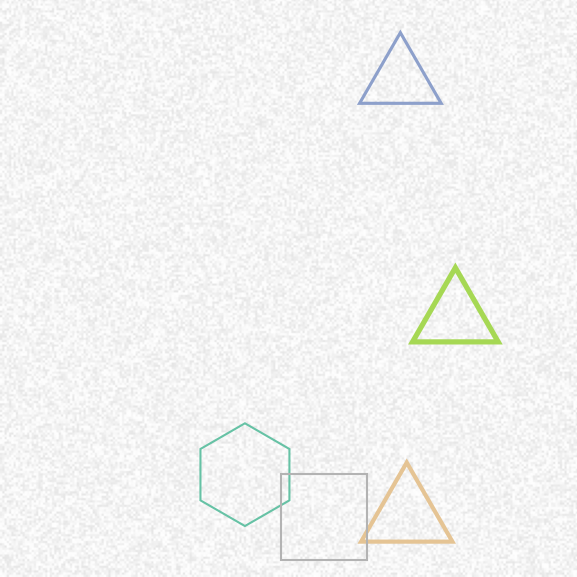[{"shape": "hexagon", "thickness": 1, "radius": 0.44, "center": [0.424, 0.177]}, {"shape": "triangle", "thickness": 1.5, "radius": 0.41, "center": [0.693, 0.861]}, {"shape": "triangle", "thickness": 2.5, "radius": 0.43, "center": [0.789, 0.45]}, {"shape": "triangle", "thickness": 2, "radius": 0.46, "center": [0.704, 0.107]}, {"shape": "square", "thickness": 1, "radius": 0.37, "center": [0.561, 0.104]}]